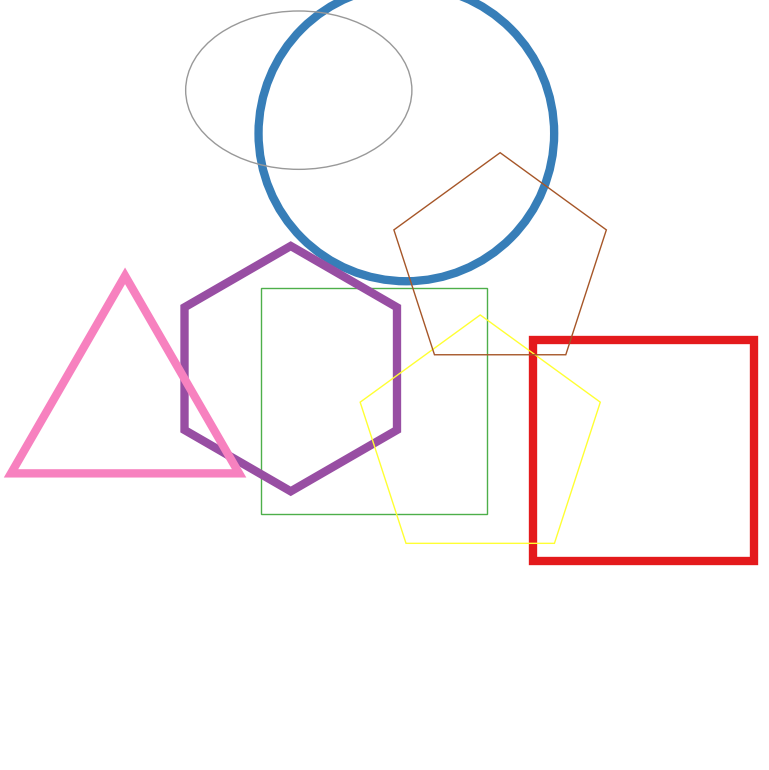[{"shape": "square", "thickness": 3, "radius": 0.72, "center": [0.836, 0.415]}, {"shape": "circle", "thickness": 3, "radius": 0.96, "center": [0.528, 0.827]}, {"shape": "square", "thickness": 0.5, "radius": 0.73, "center": [0.486, 0.48]}, {"shape": "hexagon", "thickness": 3, "radius": 0.8, "center": [0.378, 0.521]}, {"shape": "pentagon", "thickness": 0.5, "radius": 0.82, "center": [0.624, 0.427]}, {"shape": "pentagon", "thickness": 0.5, "radius": 0.73, "center": [0.65, 0.657]}, {"shape": "triangle", "thickness": 3, "radius": 0.86, "center": [0.162, 0.471]}, {"shape": "oval", "thickness": 0.5, "radius": 0.73, "center": [0.388, 0.883]}]